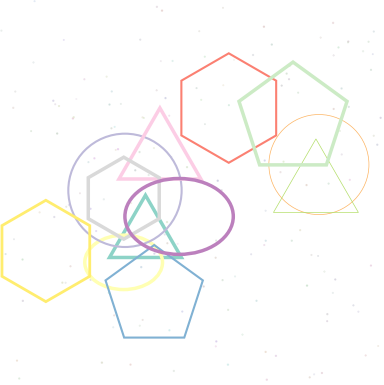[{"shape": "triangle", "thickness": 2.5, "radius": 0.54, "center": [0.378, 0.385]}, {"shape": "oval", "thickness": 2.5, "radius": 0.5, "center": [0.321, 0.319]}, {"shape": "circle", "thickness": 1.5, "radius": 0.74, "center": [0.325, 0.506]}, {"shape": "hexagon", "thickness": 1.5, "radius": 0.71, "center": [0.594, 0.719]}, {"shape": "pentagon", "thickness": 1.5, "radius": 0.66, "center": [0.401, 0.231]}, {"shape": "circle", "thickness": 0.5, "radius": 0.65, "center": [0.828, 0.573]}, {"shape": "triangle", "thickness": 0.5, "radius": 0.64, "center": [0.821, 0.512]}, {"shape": "triangle", "thickness": 2.5, "radius": 0.61, "center": [0.415, 0.597]}, {"shape": "hexagon", "thickness": 2.5, "radius": 0.53, "center": [0.321, 0.485]}, {"shape": "oval", "thickness": 2.5, "radius": 0.7, "center": [0.465, 0.438]}, {"shape": "pentagon", "thickness": 2.5, "radius": 0.74, "center": [0.761, 0.691]}, {"shape": "hexagon", "thickness": 2, "radius": 0.66, "center": [0.119, 0.348]}]